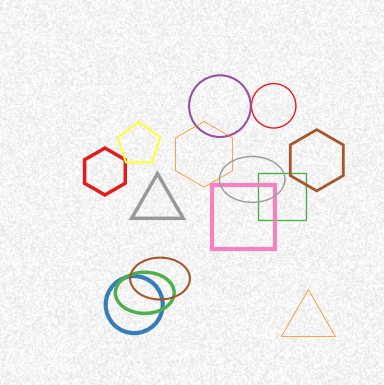[{"shape": "circle", "thickness": 1, "radius": 0.29, "center": [0.711, 0.725]}, {"shape": "hexagon", "thickness": 2.5, "radius": 0.3, "center": [0.273, 0.555]}, {"shape": "circle", "thickness": 3, "radius": 0.37, "center": [0.349, 0.209]}, {"shape": "square", "thickness": 1, "radius": 0.31, "center": [0.733, 0.489]}, {"shape": "oval", "thickness": 2.5, "radius": 0.38, "center": [0.376, 0.239]}, {"shape": "circle", "thickness": 1.5, "radius": 0.4, "center": [0.571, 0.724]}, {"shape": "triangle", "thickness": 0.5, "radius": 0.4, "center": [0.801, 0.167]}, {"shape": "hexagon", "thickness": 0.5, "radius": 0.43, "center": [0.53, 0.599]}, {"shape": "pentagon", "thickness": 1.5, "radius": 0.29, "center": [0.361, 0.625]}, {"shape": "oval", "thickness": 1.5, "radius": 0.39, "center": [0.416, 0.276]}, {"shape": "hexagon", "thickness": 2, "radius": 0.4, "center": [0.823, 0.584]}, {"shape": "square", "thickness": 3, "radius": 0.41, "center": [0.633, 0.437]}, {"shape": "triangle", "thickness": 2.5, "radius": 0.39, "center": [0.409, 0.472]}, {"shape": "oval", "thickness": 1, "radius": 0.43, "center": [0.655, 0.534]}]